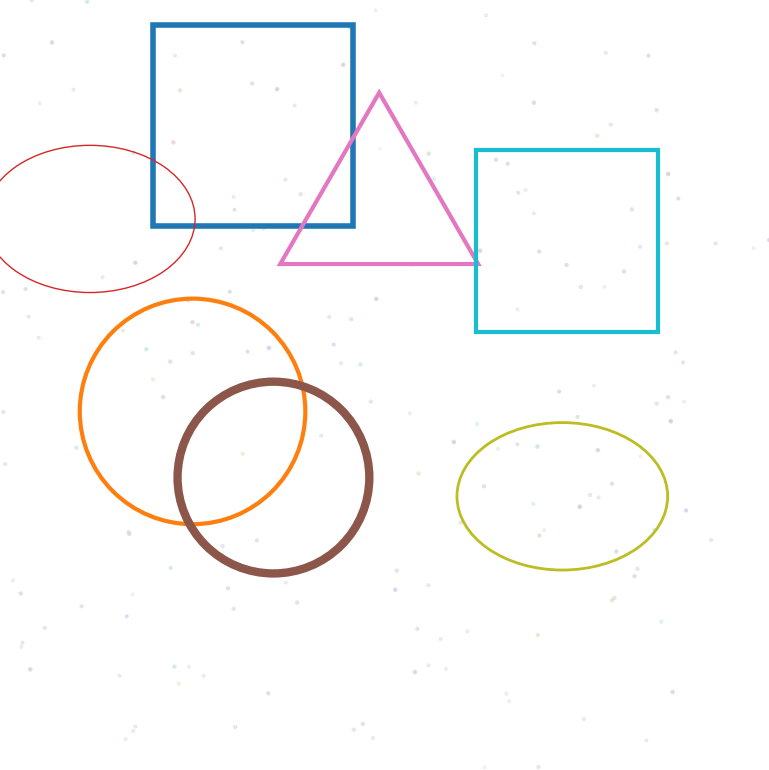[{"shape": "square", "thickness": 2, "radius": 0.65, "center": [0.329, 0.837]}, {"shape": "circle", "thickness": 1.5, "radius": 0.73, "center": [0.25, 0.466]}, {"shape": "oval", "thickness": 0.5, "radius": 0.68, "center": [0.117, 0.716]}, {"shape": "circle", "thickness": 3, "radius": 0.62, "center": [0.355, 0.38]}, {"shape": "triangle", "thickness": 1.5, "radius": 0.74, "center": [0.492, 0.731]}, {"shape": "oval", "thickness": 1, "radius": 0.68, "center": [0.73, 0.355]}, {"shape": "square", "thickness": 1.5, "radius": 0.59, "center": [0.736, 0.687]}]